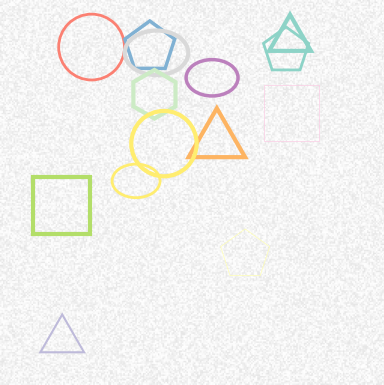[{"shape": "pentagon", "thickness": 2, "radius": 0.31, "center": [0.743, 0.868]}, {"shape": "triangle", "thickness": 3, "radius": 0.31, "center": [0.753, 0.899]}, {"shape": "pentagon", "thickness": 0.5, "radius": 0.33, "center": [0.637, 0.339]}, {"shape": "triangle", "thickness": 1.5, "radius": 0.33, "center": [0.162, 0.118]}, {"shape": "circle", "thickness": 2, "radius": 0.43, "center": [0.238, 0.878]}, {"shape": "pentagon", "thickness": 2.5, "radius": 0.34, "center": [0.389, 0.877]}, {"shape": "triangle", "thickness": 3, "radius": 0.42, "center": [0.563, 0.634]}, {"shape": "square", "thickness": 3, "radius": 0.37, "center": [0.16, 0.466]}, {"shape": "square", "thickness": 0.5, "radius": 0.36, "center": [0.757, 0.707]}, {"shape": "oval", "thickness": 3, "radius": 0.41, "center": [0.407, 0.863]}, {"shape": "oval", "thickness": 2.5, "radius": 0.34, "center": [0.551, 0.798]}, {"shape": "hexagon", "thickness": 3, "radius": 0.32, "center": [0.401, 0.755]}, {"shape": "oval", "thickness": 2, "radius": 0.31, "center": [0.353, 0.53]}, {"shape": "circle", "thickness": 3, "radius": 0.42, "center": [0.426, 0.627]}]